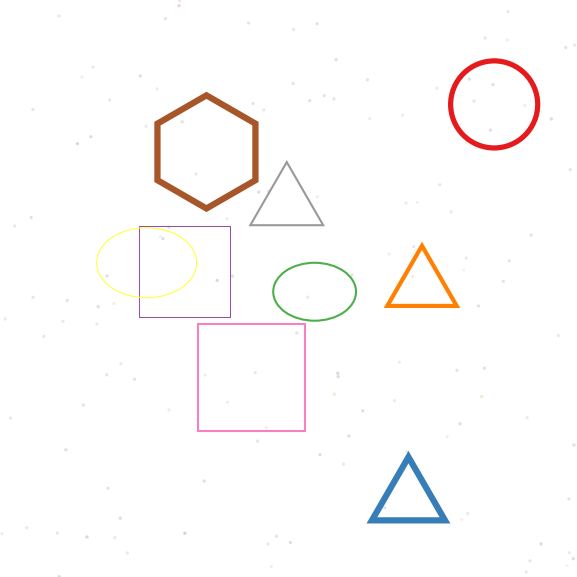[{"shape": "circle", "thickness": 2.5, "radius": 0.38, "center": [0.856, 0.818]}, {"shape": "triangle", "thickness": 3, "radius": 0.37, "center": [0.707, 0.135]}, {"shape": "oval", "thickness": 1, "radius": 0.36, "center": [0.545, 0.494]}, {"shape": "square", "thickness": 0.5, "radius": 0.39, "center": [0.32, 0.529]}, {"shape": "triangle", "thickness": 2, "radius": 0.35, "center": [0.731, 0.504]}, {"shape": "oval", "thickness": 0.5, "radius": 0.43, "center": [0.254, 0.544]}, {"shape": "hexagon", "thickness": 3, "radius": 0.49, "center": [0.357, 0.736]}, {"shape": "square", "thickness": 1, "radius": 0.46, "center": [0.435, 0.345]}, {"shape": "triangle", "thickness": 1, "radius": 0.36, "center": [0.497, 0.646]}]